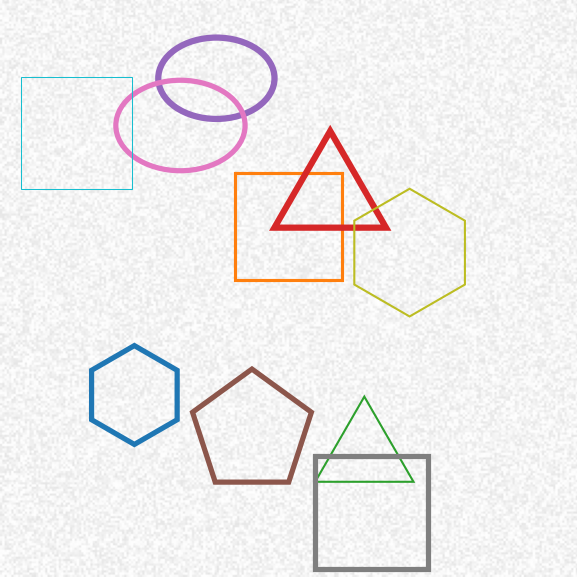[{"shape": "hexagon", "thickness": 2.5, "radius": 0.43, "center": [0.233, 0.315]}, {"shape": "square", "thickness": 1.5, "radius": 0.46, "center": [0.499, 0.607]}, {"shape": "triangle", "thickness": 1, "radius": 0.49, "center": [0.631, 0.214]}, {"shape": "triangle", "thickness": 3, "radius": 0.56, "center": [0.572, 0.661]}, {"shape": "oval", "thickness": 3, "radius": 0.5, "center": [0.375, 0.864]}, {"shape": "pentagon", "thickness": 2.5, "radius": 0.54, "center": [0.436, 0.252]}, {"shape": "oval", "thickness": 2.5, "radius": 0.56, "center": [0.312, 0.782]}, {"shape": "square", "thickness": 2.5, "radius": 0.49, "center": [0.644, 0.111]}, {"shape": "hexagon", "thickness": 1, "radius": 0.55, "center": [0.709, 0.562]}, {"shape": "square", "thickness": 0.5, "radius": 0.48, "center": [0.132, 0.769]}]